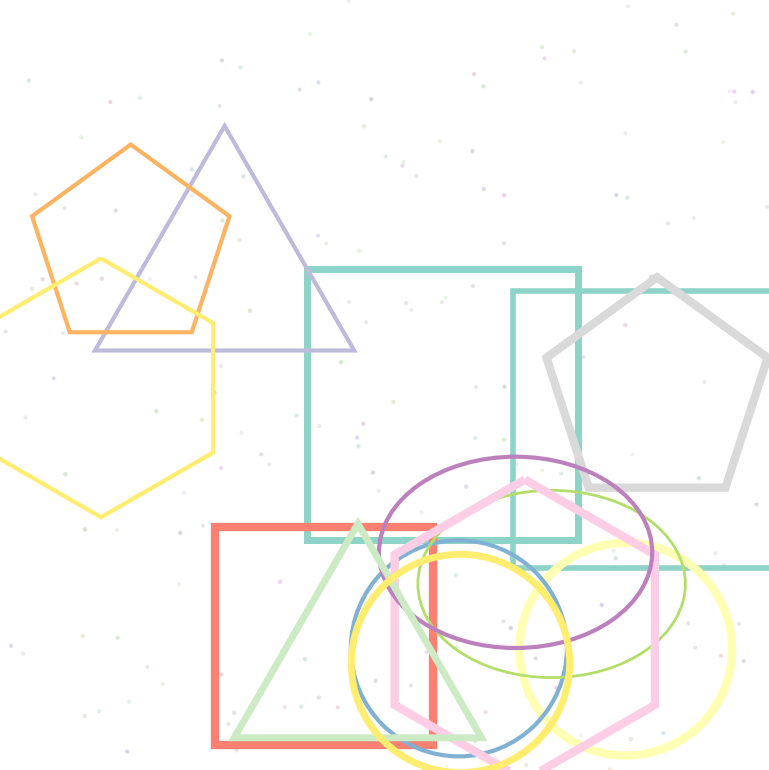[{"shape": "square", "thickness": 2.5, "radius": 0.88, "center": [0.574, 0.475]}, {"shape": "square", "thickness": 2, "radius": 0.9, "center": [0.846, 0.442]}, {"shape": "circle", "thickness": 3, "radius": 0.69, "center": [0.813, 0.157]}, {"shape": "triangle", "thickness": 1.5, "radius": 0.97, "center": [0.292, 0.642]}, {"shape": "square", "thickness": 3, "radius": 0.71, "center": [0.42, 0.174]}, {"shape": "circle", "thickness": 1.5, "radius": 0.7, "center": [0.596, 0.158]}, {"shape": "pentagon", "thickness": 1.5, "radius": 0.67, "center": [0.17, 0.678]}, {"shape": "oval", "thickness": 1, "radius": 0.87, "center": [0.716, 0.242]}, {"shape": "hexagon", "thickness": 3, "radius": 0.98, "center": [0.682, 0.182]}, {"shape": "pentagon", "thickness": 3, "radius": 0.75, "center": [0.853, 0.489]}, {"shape": "oval", "thickness": 1.5, "radius": 0.89, "center": [0.67, 0.283]}, {"shape": "triangle", "thickness": 2.5, "radius": 0.93, "center": [0.465, 0.135]}, {"shape": "hexagon", "thickness": 1.5, "radius": 0.84, "center": [0.131, 0.496]}, {"shape": "circle", "thickness": 2.5, "radius": 0.71, "center": [0.598, 0.138]}]